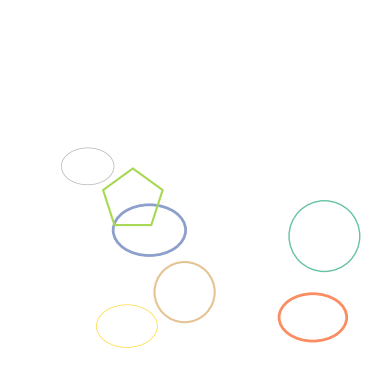[{"shape": "circle", "thickness": 1, "radius": 0.46, "center": [0.843, 0.387]}, {"shape": "oval", "thickness": 2, "radius": 0.44, "center": [0.813, 0.176]}, {"shape": "oval", "thickness": 2, "radius": 0.47, "center": [0.388, 0.402]}, {"shape": "pentagon", "thickness": 1.5, "radius": 0.41, "center": [0.345, 0.481]}, {"shape": "oval", "thickness": 0.5, "radius": 0.4, "center": [0.33, 0.153]}, {"shape": "circle", "thickness": 1.5, "radius": 0.39, "center": [0.479, 0.241]}, {"shape": "oval", "thickness": 0.5, "radius": 0.34, "center": [0.228, 0.568]}]